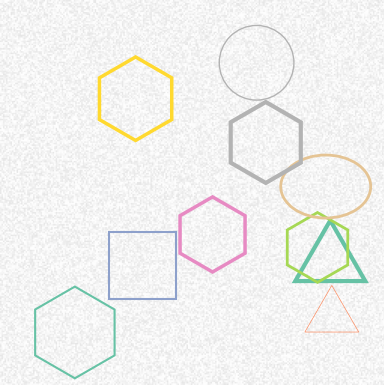[{"shape": "hexagon", "thickness": 1.5, "radius": 0.6, "center": [0.194, 0.137]}, {"shape": "triangle", "thickness": 3, "radius": 0.52, "center": [0.858, 0.322]}, {"shape": "triangle", "thickness": 0.5, "radius": 0.4, "center": [0.862, 0.178]}, {"shape": "square", "thickness": 1.5, "radius": 0.43, "center": [0.371, 0.311]}, {"shape": "hexagon", "thickness": 2.5, "radius": 0.49, "center": [0.552, 0.391]}, {"shape": "hexagon", "thickness": 2, "radius": 0.45, "center": [0.825, 0.357]}, {"shape": "hexagon", "thickness": 2.5, "radius": 0.54, "center": [0.352, 0.744]}, {"shape": "oval", "thickness": 2, "radius": 0.58, "center": [0.846, 0.515]}, {"shape": "circle", "thickness": 1, "radius": 0.48, "center": [0.666, 0.837]}, {"shape": "hexagon", "thickness": 3, "radius": 0.53, "center": [0.69, 0.63]}]